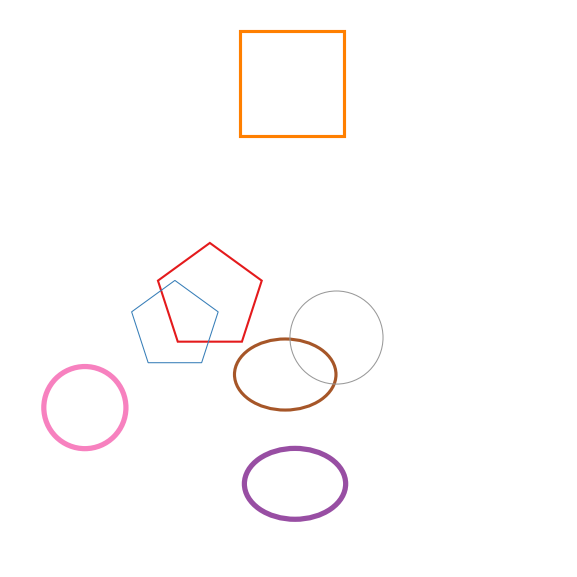[{"shape": "pentagon", "thickness": 1, "radius": 0.47, "center": [0.363, 0.484]}, {"shape": "pentagon", "thickness": 0.5, "radius": 0.39, "center": [0.303, 0.435]}, {"shape": "oval", "thickness": 2.5, "radius": 0.44, "center": [0.511, 0.161]}, {"shape": "square", "thickness": 1.5, "radius": 0.45, "center": [0.505, 0.854]}, {"shape": "oval", "thickness": 1.5, "radius": 0.44, "center": [0.494, 0.351]}, {"shape": "circle", "thickness": 2.5, "radius": 0.36, "center": [0.147, 0.293]}, {"shape": "circle", "thickness": 0.5, "radius": 0.4, "center": [0.583, 0.415]}]